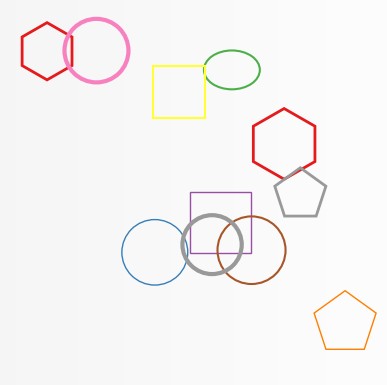[{"shape": "hexagon", "thickness": 2, "radius": 0.37, "center": [0.121, 0.867]}, {"shape": "hexagon", "thickness": 2, "radius": 0.46, "center": [0.733, 0.626]}, {"shape": "circle", "thickness": 1, "radius": 0.43, "center": [0.4, 0.345]}, {"shape": "oval", "thickness": 1.5, "radius": 0.36, "center": [0.598, 0.818]}, {"shape": "square", "thickness": 1, "radius": 0.4, "center": [0.569, 0.422]}, {"shape": "pentagon", "thickness": 1, "radius": 0.42, "center": [0.891, 0.161]}, {"shape": "square", "thickness": 1.5, "radius": 0.34, "center": [0.462, 0.761]}, {"shape": "circle", "thickness": 1.5, "radius": 0.44, "center": [0.649, 0.35]}, {"shape": "circle", "thickness": 3, "radius": 0.41, "center": [0.249, 0.869]}, {"shape": "pentagon", "thickness": 2, "radius": 0.35, "center": [0.775, 0.495]}, {"shape": "circle", "thickness": 3, "radius": 0.38, "center": [0.547, 0.365]}]